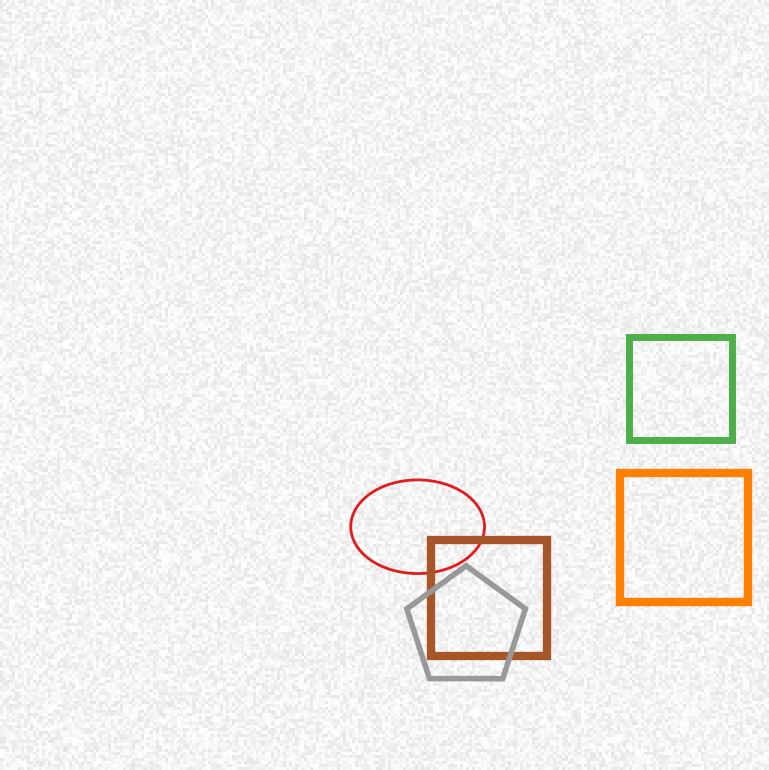[{"shape": "oval", "thickness": 1, "radius": 0.43, "center": [0.542, 0.316]}, {"shape": "square", "thickness": 2.5, "radius": 0.33, "center": [0.884, 0.496]}, {"shape": "square", "thickness": 3, "radius": 0.42, "center": [0.888, 0.302]}, {"shape": "square", "thickness": 3, "radius": 0.38, "center": [0.635, 0.223]}, {"shape": "pentagon", "thickness": 2, "radius": 0.41, "center": [0.605, 0.184]}]